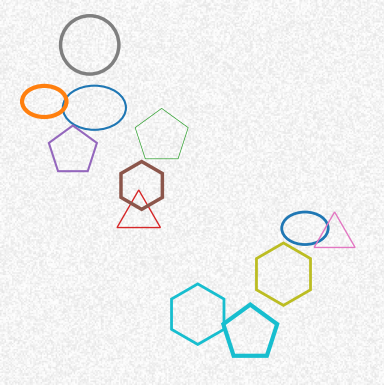[{"shape": "oval", "thickness": 1.5, "radius": 0.41, "center": [0.245, 0.72]}, {"shape": "oval", "thickness": 2, "radius": 0.3, "center": [0.792, 0.407]}, {"shape": "oval", "thickness": 3, "radius": 0.29, "center": [0.115, 0.736]}, {"shape": "pentagon", "thickness": 0.5, "radius": 0.36, "center": [0.42, 0.646]}, {"shape": "triangle", "thickness": 1, "radius": 0.33, "center": [0.36, 0.442]}, {"shape": "pentagon", "thickness": 1.5, "radius": 0.33, "center": [0.189, 0.608]}, {"shape": "hexagon", "thickness": 2.5, "radius": 0.31, "center": [0.368, 0.518]}, {"shape": "triangle", "thickness": 1, "radius": 0.31, "center": [0.869, 0.388]}, {"shape": "circle", "thickness": 2.5, "radius": 0.38, "center": [0.233, 0.883]}, {"shape": "hexagon", "thickness": 2, "radius": 0.41, "center": [0.736, 0.288]}, {"shape": "hexagon", "thickness": 2, "radius": 0.39, "center": [0.514, 0.184]}, {"shape": "pentagon", "thickness": 3, "radius": 0.37, "center": [0.65, 0.135]}]